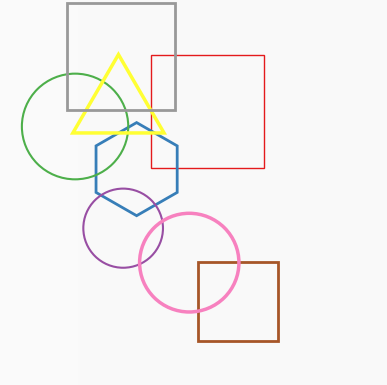[{"shape": "square", "thickness": 1, "radius": 0.73, "center": [0.536, 0.712]}, {"shape": "hexagon", "thickness": 2, "radius": 0.6, "center": [0.353, 0.561]}, {"shape": "circle", "thickness": 1.5, "radius": 0.69, "center": [0.194, 0.671]}, {"shape": "circle", "thickness": 1.5, "radius": 0.51, "center": [0.318, 0.407]}, {"shape": "triangle", "thickness": 2.5, "radius": 0.68, "center": [0.306, 0.723]}, {"shape": "square", "thickness": 2, "radius": 0.51, "center": [0.614, 0.216]}, {"shape": "circle", "thickness": 2.5, "radius": 0.64, "center": [0.488, 0.318]}, {"shape": "square", "thickness": 2, "radius": 0.7, "center": [0.312, 0.854]}]